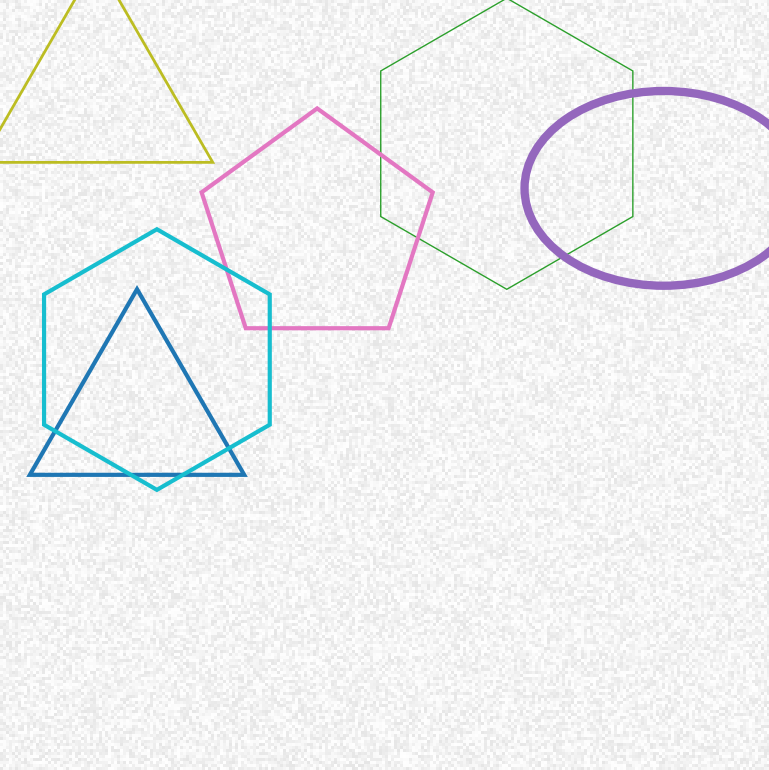[{"shape": "triangle", "thickness": 1.5, "radius": 0.8, "center": [0.178, 0.464]}, {"shape": "hexagon", "thickness": 0.5, "radius": 0.95, "center": [0.658, 0.813]}, {"shape": "oval", "thickness": 3, "radius": 0.9, "center": [0.862, 0.755]}, {"shape": "pentagon", "thickness": 1.5, "radius": 0.79, "center": [0.412, 0.701]}, {"shape": "triangle", "thickness": 1, "radius": 0.87, "center": [0.126, 0.876]}, {"shape": "hexagon", "thickness": 1.5, "radius": 0.85, "center": [0.204, 0.533]}]